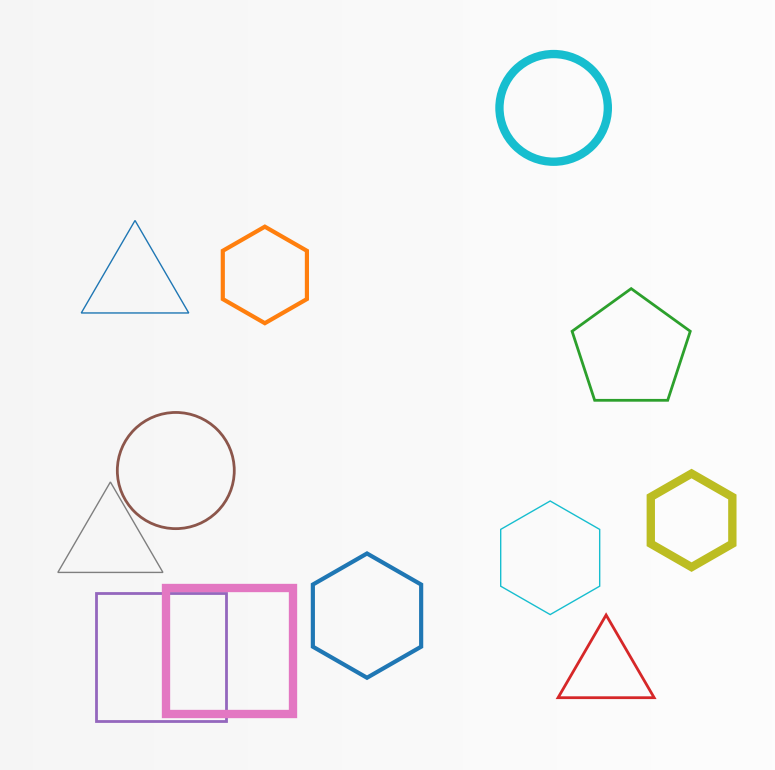[{"shape": "triangle", "thickness": 0.5, "radius": 0.4, "center": [0.174, 0.634]}, {"shape": "hexagon", "thickness": 1.5, "radius": 0.4, "center": [0.474, 0.2]}, {"shape": "hexagon", "thickness": 1.5, "radius": 0.31, "center": [0.342, 0.643]}, {"shape": "pentagon", "thickness": 1, "radius": 0.4, "center": [0.814, 0.545]}, {"shape": "triangle", "thickness": 1, "radius": 0.36, "center": [0.782, 0.13]}, {"shape": "square", "thickness": 1, "radius": 0.42, "center": [0.207, 0.147]}, {"shape": "circle", "thickness": 1, "radius": 0.38, "center": [0.227, 0.389]}, {"shape": "square", "thickness": 3, "radius": 0.41, "center": [0.296, 0.154]}, {"shape": "triangle", "thickness": 0.5, "radius": 0.39, "center": [0.142, 0.296]}, {"shape": "hexagon", "thickness": 3, "radius": 0.3, "center": [0.892, 0.324]}, {"shape": "hexagon", "thickness": 0.5, "radius": 0.37, "center": [0.71, 0.276]}, {"shape": "circle", "thickness": 3, "radius": 0.35, "center": [0.714, 0.86]}]